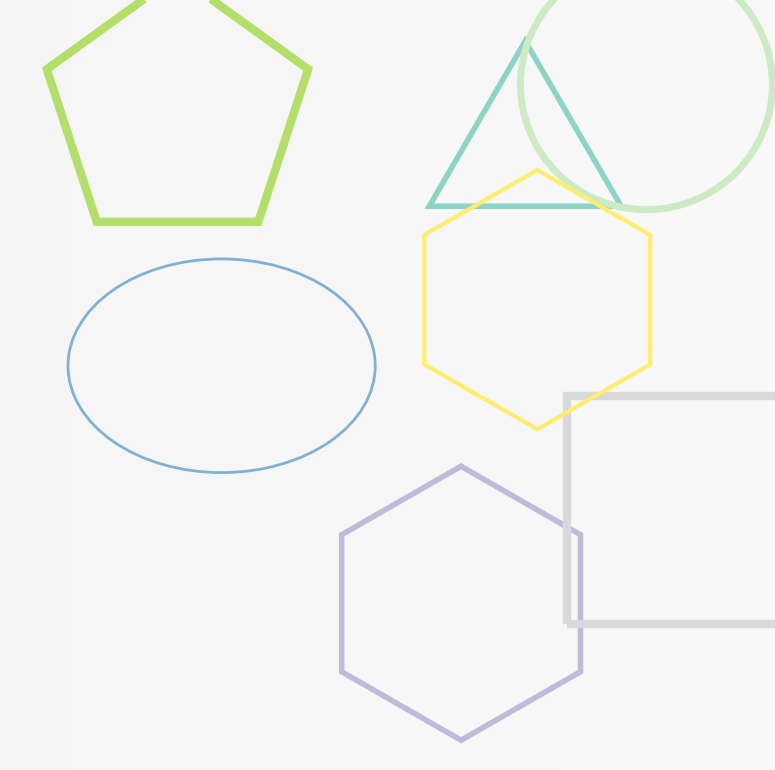[{"shape": "triangle", "thickness": 2, "radius": 0.71, "center": [0.678, 0.804]}, {"shape": "hexagon", "thickness": 2, "radius": 0.89, "center": [0.595, 0.217]}, {"shape": "oval", "thickness": 1, "radius": 0.99, "center": [0.286, 0.525]}, {"shape": "pentagon", "thickness": 3, "radius": 0.89, "center": [0.229, 0.855]}, {"shape": "square", "thickness": 3, "radius": 0.74, "center": [0.88, 0.338]}, {"shape": "circle", "thickness": 2.5, "radius": 0.81, "center": [0.834, 0.89]}, {"shape": "hexagon", "thickness": 1.5, "radius": 0.84, "center": [0.693, 0.611]}]